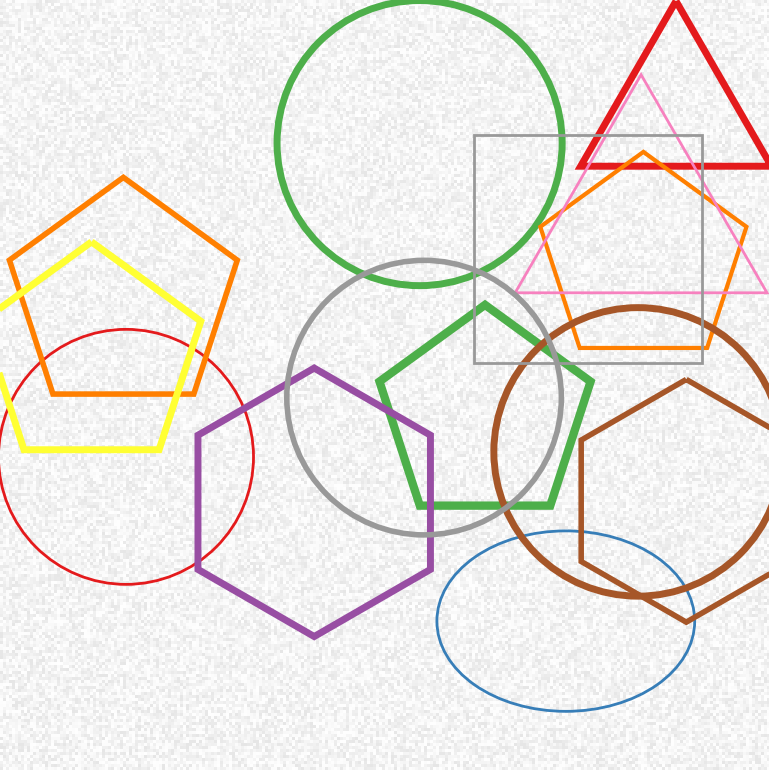[{"shape": "circle", "thickness": 1, "radius": 0.83, "center": [0.164, 0.407]}, {"shape": "triangle", "thickness": 2.5, "radius": 0.71, "center": [0.878, 0.856]}, {"shape": "oval", "thickness": 1, "radius": 0.84, "center": [0.735, 0.193]}, {"shape": "circle", "thickness": 2.5, "radius": 0.93, "center": [0.545, 0.814]}, {"shape": "pentagon", "thickness": 3, "radius": 0.72, "center": [0.63, 0.46]}, {"shape": "hexagon", "thickness": 2.5, "radius": 0.87, "center": [0.408, 0.348]}, {"shape": "pentagon", "thickness": 1.5, "radius": 0.7, "center": [0.836, 0.662]}, {"shape": "pentagon", "thickness": 2, "radius": 0.78, "center": [0.16, 0.614]}, {"shape": "pentagon", "thickness": 2.5, "radius": 0.75, "center": [0.119, 0.537]}, {"shape": "hexagon", "thickness": 2, "radius": 0.79, "center": [0.891, 0.35]}, {"shape": "circle", "thickness": 2.5, "radius": 0.94, "center": [0.829, 0.413]}, {"shape": "triangle", "thickness": 1, "radius": 0.94, "center": [0.833, 0.714]}, {"shape": "square", "thickness": 1, "radius": 0.74, "center": [0.763, 0.677]}, {"shape": "circle", "thickness": 2, "radius": 0.89, "center": [0.551, 0.484]}]